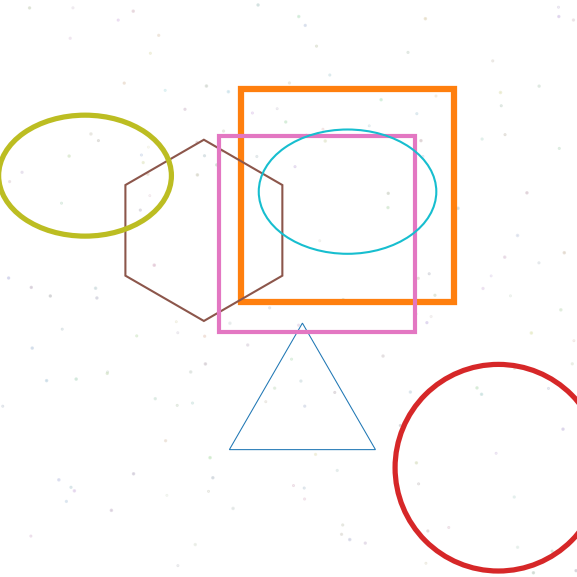[{"shape": "triangle", "thickness": 0.5, "radius": 0.73, "center": [0.524, 0.294]}, {"shape": "square", "thickness": 3, "radius": 0.92, "center": [0.601, 0.661]}, {"shape": "circle", "thickness": 2.5, "radius": 0.89, "center": [0.863, 0.189]}, {"shape": "hexagon", "thickness": 1, "radius": 0.78, "center": [0.353, 0.6]}, {"shape": "square", "thickness": 2, "radius": 0.85, "center": [0.549, 0.594]}, {"shape": "oval", "thickness": 2.5, "radius": 0.75, "center": [0.147, 0.695]}, {"shape": "oval", "thickness": 1, "radius": 0.77, "center": [0.602, 0.667]}]